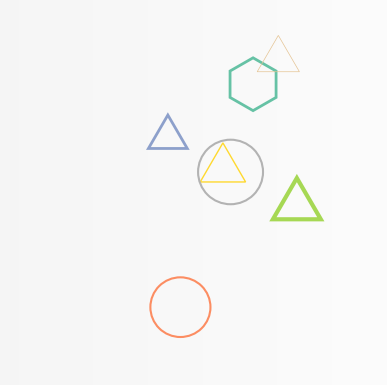[{"shape": "hexagon", "thickness": 2, "radius": 0.34, "center": [0.653, 0.781]}, {"shape": "circle", "thickness": 1.5, "radius": 0.39, "center": [0.466, 0.202]}, {"shape": "triangle", "thickness": 2, "radius": 0.29, "center": [0.433, 0.643]}, {"shape": "triangle", "thickness": 3, "radius": 0.36, "center": [0.766, 0.466]}, {"shape": "triangle", "thickness": 1, "radius": 0.34, "center": [0.575, 0.561]}, {"shape": "triangle", "thickness": 0.5, "radius": 0.31, "center": [0.718, 0.845]}, {"shape": "circle", "thickness": 1.5, "radius": 0.42, "center": [0.595, 0.553]}]